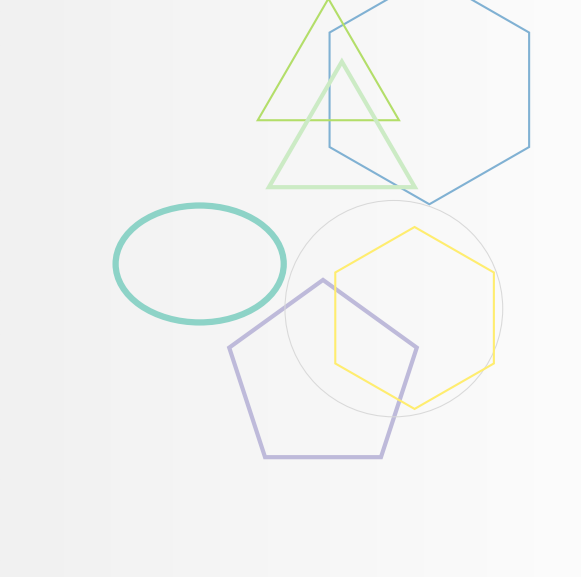[{"shape": "oval", "thickness": 3, "radius": 0.72, "center": [0.344, 0.542]}, {"shape": "pentagon", "thickness": 2, "radius": 0.85, "center": [0.556, 0.345]}, {"shape": "hexagon", "thickness": 1, "radius": 0.99, "center": [0.739, 0.844]}, {"shape": "triangle", "thickness": 1, "radius": 0.7, "center": [0.565, 0.861]}, {"shape": "circle", "thickness": 0.5, "radius": 0.94, "center": [0.678, 0.465]}, {"shape": "triangle", "thickness": 2, "radius": 0.72, "center": [0.588, 0.747]}, {"shape": "hexagon", "thickness": 1, "radius": 0.79, "center": [0.713, 0.449]}]